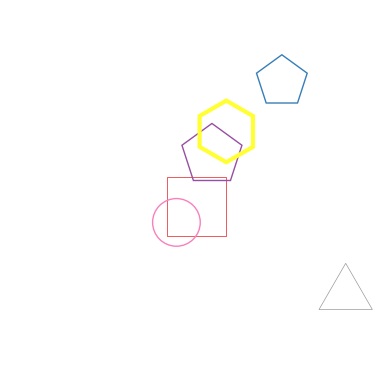[{"shape": "square", "thickness": 0.5, "radius": 0.38, "center": [0.511, 0.464]}, {"shape": "pentagon", "thickness": 1, "radius": 0.35, "center": [0.732, 0.788]}, {"shape": "pentagon", "thickness": 1, "radius": 0.41, "center": [0.55, 0.597]}, {"shape": "hexagon", "thickness": 3, "radius": 0.4, "center": [0.588, 0.659]}, {"shape": "circle", "thickness": 1, "radius": 0.31, "center": [0.458, 0.422]}, {"shape": "triangle", "thickness": 0.5, "radius": 0.4, "center": [0.898, 0.236]}]